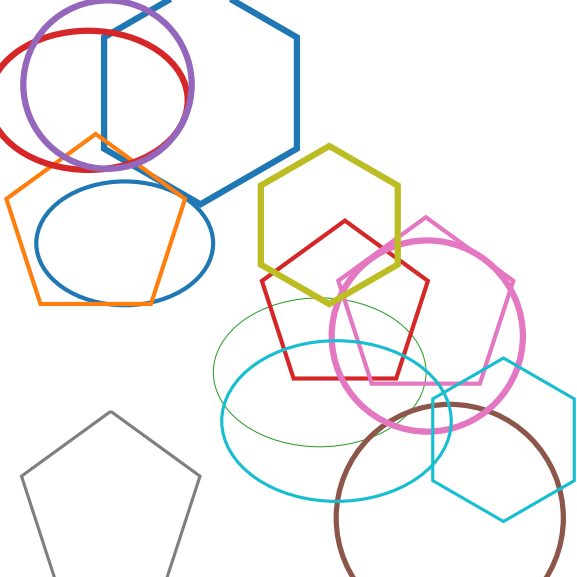[{"shape": "oval", "thickness": 2, "radius": 0.77, "center": [0.216, 0.578]}, {"shape": "hexagon", "thickness": 3, "radius": 0.96, "center": [0.347, 0.838]}, {"shape": "pentagon", "thickness": 2, "radius": 0.81, "center": [0.166, 0.604]}, {"shape": "oval", "thickness": 0.5, "radius": 0.92, "center": [0.554, 0.354]}, {"shape": "oval", "thickness": 3, "radius": 0.86, "center": [0.153, 0.825]}, {"shape": "pentagon", "thickness": 2, "radius": 0.76, "center": [0.597, 0.466]}, {"shape": "circle", "thickness": 3, "radius": 0.73, "center": [0.186, 0.853]}, {"shape": "circle", "thickness": 2.5, "radius": 0.98, "center": [0.779, 0.102]}, {"shape": "circle", "thickness": 3, "radius": 0.83, "center": [0.74, 0.417]}, {"shape": "pentagon", "thickness": 2, "radius": 0.8, "center": [0.737, 0.464]}, {"shape": "pentagon", "thickness": 1.5, "radius": 0.81, "center": [0.192, 0.124]}, {"shape": "hexagon", "thickness": 3, "radius": 0.68, "center": [0.57, 0.609]}, {"shape": "hexagon", "thickness": 1.5, "radius": 0.71, "center": [0.872, 0.238]}, {"shape": "oval", "thickness": 1.5, "radius": 0.99, "center": [0.583, 0.27]}]